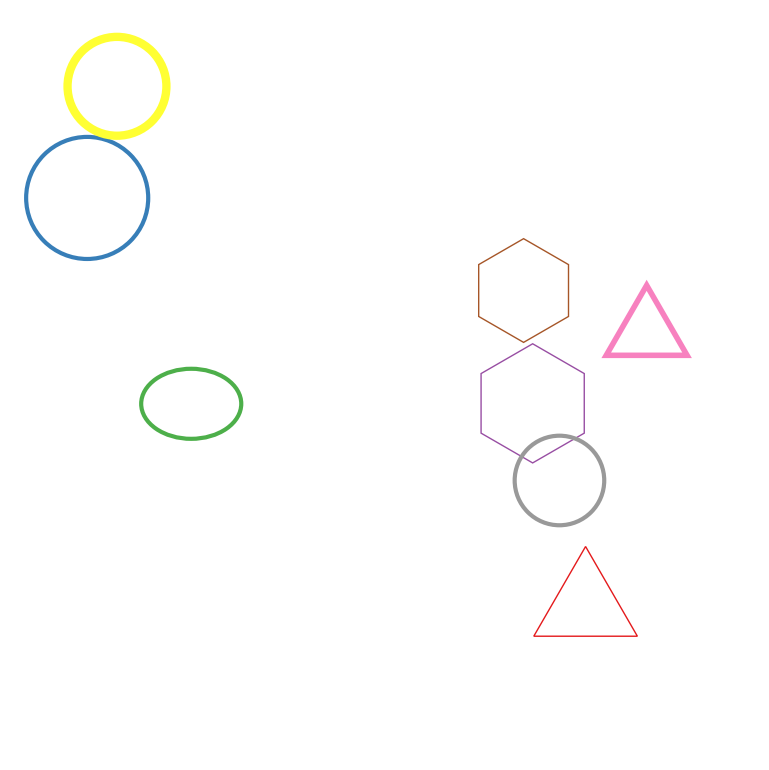[{"shape": "triangle", "thickness": 0.5, "radius": 0.39, "center": [0.76, 0.213]}, {"shape": "circle", "thickness": 1.5, "radius": 0.4, "center": [0.113, 0.743]}, {"shape": "oval", "thickness": 1.5, "radius": 0.32, "center": [0.248, 0.476]}, {"shape": "hexagon", "thickness": 0.5, "radius": 0.39, "center": [0.692, 0.476]}, {"shape": "circle", "thickness": 3, "radius": 0.32, "center": [0.152, 0.888]}, {"shape": "hexagon", "thickness": 0.5, "radius": 0.34, "center": [0.68, 0.623]}, {"shape": "triangle", "thickness": 2, "radius": 0.3, "center": [0.84, 0.569]}, {"shape": "circle", "thickness": 1.5, "radius": 0.29, "center": [0.727, 0.376]}]